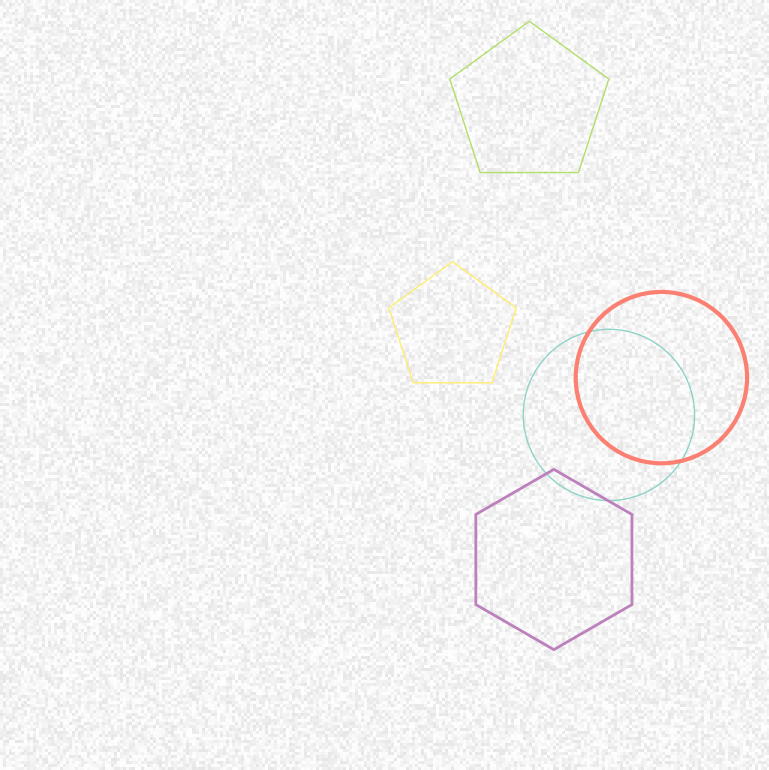[{"shape": "circle", "thickness": 0.5, "radius": 0.56, "center": [0.791, 0.461]}, {"shape": "circle", "thickness": 1.5, "radius": 0.56, "center": [0.859, 0.51]}, {"shape": "pentagon", "thickness": 0.5, "radius": 0.54, "center": [0.687, 0.864]}, {"shape": "hexagon", "thickness": 1, "radius": 0.59, "center": [0.719, 0.273]}, {"shape": "pentagon", "thickness": 0.5, "radius": 0.43, "center": [0.588, 0.573]}]